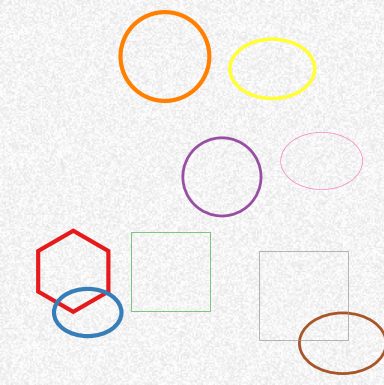[{"shape": "hexagon", "thickness": 3, "radius": 0.53, "center": [0.19, 0.295]}, {"shape": "oval", "thickness": 3, "radius": 0.44, "center": [0.228, 0.188]}, {"shape": "square", "thickness": 0.5, "radius": 0.51, "center": [0.442, 0.294]}, {"shape": "circle", "thickness": 2, "radius": 0.51, "center": [0.576, 0.541]}, {"shape": "circle", "thickness": 3, "radius": 0.58, "center": [0.428, 0.853]}, {"shape": "oval", "thickness": 2.5, "radius": 0.55, "center": [0.707, 0.821]}, {"shape": "oval", "thickness": 2, "radius": 0.56, "center": [0.89, 0.108]}, {"shape": "oval", "thickness": 0.5, "radius": 0.53, "center": [0.835, 0.582]}, {"shape": "square", "thickness": 0.5, "radius": 0.58, "center": [0.788, 0.233]}]